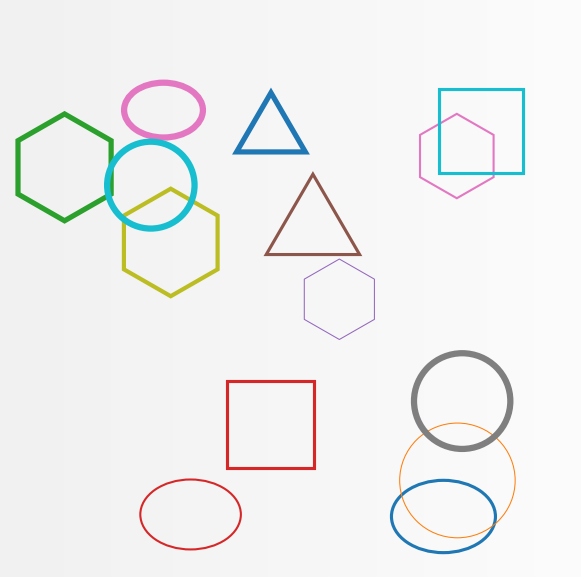[{"shape": "oval", "thickness": 1.5, "radius": 0.45, "center": [0.763, 0.105]}, {"shape": "triangle", "thickness": 2.5, "radius": 0.34, "center": [0.466, 0.77]}, {"shape": "circle", "thickness": 0.5, "radius": 0.5, "center": [0.787, 0.167]}, {"shape": "hexagon", "thickness": 2.5, "radius": 0.46, "center": [0.111, 0.709]}, {"shape": "oval", "thickness": 1, "radius": 0.43, "center": [0.328, 0.108]}, {"shape": "square", "thickness": 1.5, "radius": 0.37, "center": [0.465, 0.264]}, {"shape": "hexagon", "thickness": 0.5, "radius": 0.35, "center": [0.584, 0.481]}, {"shape": "triangle", "thickness": 1.5, "radius": 0.46, "center": [0.538, 0.605]}, {"shape": "hexagon", "thickness": 1, "radius": 0.37, "center": [0.786, 0.729]}, {"shape": "oval", "thickness": 3, "radius": 0.34, "center": [0.281, 0.808]}, {"shape": "circle", "thickness": 3, "radius": 0.41, "center": [0.795, 0.305]}, {"shape": "hexagon", "thickness": 2, "radius": 0.47, "center": [0.294, 0.579]}, {"shape": "square", "thickness": 1.5, "radius": 0.36, "center": [0.828, 0.772]}, {"shape": "circle", "thickness": 3, "radius": 0.38, "center": [0.259, 0.679]}]